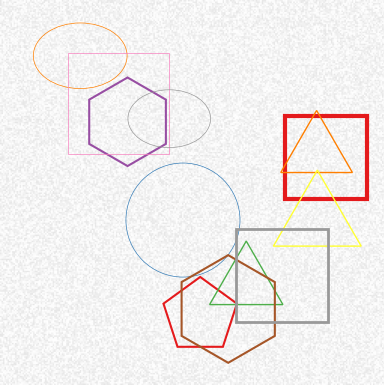[{"shape": "pentagon", "thickness": 1.5, "radius": 0.5, "center": [0.52, 0.18]}, {"shape": "square", "thickness": 3, "radius": 0.54, "center": [0.847, 0.59]}, {"shape": "circle", "thickness": 0.5, "radius": 0.74, "center": [0.475, 0.428]}, {"shape": "triangle", "thickness": 1, "radius": 0.55, "center": [0.64, 0.264]}, {"shape": "hexagon", "thickness": 1.5, "radius": 0.57, "center": [0.331, 0.684]}, {"shape": "triangle", "thickness": 1, "radius": 0.54, "center": [0.822, 0.606]}, {"shape": "oval", "thickness": 0.5, "radius": 0.61, "center": [0.208, 0.855]}, {"shape": "triangle", "thickness": 1, "radius": 0.66, "center": [0.824, 0.427]}, {"shape": "hexagon", "thickness": 1.5, "radius": 0.7, "center": [0.593, 0.197]}, {"shape": "square", "thickness": 0.5, "radius": 0.66, "center": [0.308, 0.731]}, {"shape": "square", "thickness": 2, "radius": 0.6, "center": [0.732, 0.285]}, {"shape": "oval", "thickness": 0.5, "radius": 0.54, "center": [0.44, 0.692]}]